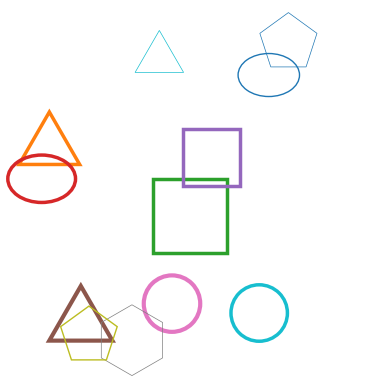[{"shape": "pentagon", "thickness": 0.5, "radius": 0.39, "center": [0.749, 0.889]}, {"shape": "oval", "thickness": 1, "radius": 0.4, "center": [0.698, 0.805]}, {"shape": "triangle", "thickness": 2.5, "radius": 0.45, "center": [0.128, 0.618]}, {"shape": "square", "thickness": 2.5, "radius": 0.48, "center": [0.493, 0.44]}, {"shape": "oval", "thickness": 2.5, "radius": 0.44, "center": [0.108, 0.536]}, {"shape": "square", "thickness": 2.5, "radius": 0.37, "center": [0.549, 0.591]}, {"shape": "triangle", "thickness": 3, "radius": 0.47, "center": [0.21, 0.163]}, {"shape": "circle", "thickness": 3, "radius": 0.37, "center": [0.447, 0.211]}, {"shape": "hexagon", "thickness": 0.5, "radius": 0.46, "center": [0.343, 0.116]}, {"shape": "pentagon", "thickness": 1, "radius": 0.39, "center": [0.231, 0.128]}, {"shape": "circle", "thickness": 2.5, "radius": 0.37, "center": [0.673, 0.187]}, {"shape": "triangle", "thickness": 0.5, "radius": 0.36, "center": [0.414, 0.848]}]